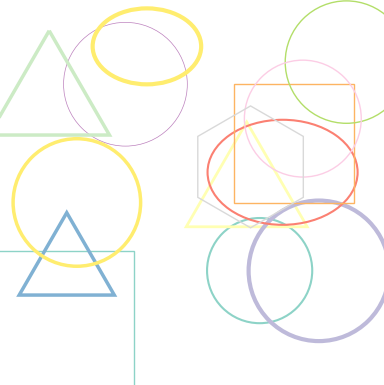[{"shape": "square", "thickness": 1, "radius": 0.95, "center": [0.158, 0.159]}, {"shape": "circle", "thickness": 1.5, "radius": 0.68, "center": [0.674, 0.297]}, {"shape": "triangle", "thickness": 2, "radius": 0.91, "center": [0.641, 0.502]}, {"shape": "circle", "thickness": 3, "radius": 0.91, "center": [0.828, 0.297]}, {"shape": "oval", "thickness": 1.5, "radius": 0.97, "center": [0.734, 0.552]}, {"shape": "triangle", "thickness": 2.5, "radius": 0.71, "center": [0.173, 0.305]}, {"shape": "square", "thickness": 1, "radius": 0.78, "center": [0.763, 0.627]}, {"shape": "circle", "thickness": 1, "radius": 0.79, "center": [0.9, 0.839]}, {"shape": "circle", "thickness": 1, "radius": 0.76, "center": [0.787, 0.692]}, {"shape": "hexagon", "thickness": 1, "radius": 0.79, "center": [0.651, 0.567]}, {"shape": "circle", "thickness": 0.5, "radius": 0.8, "center": [0.326, 0.781]}, {"shape": "triangle", "thickness": 2.5, "radius": 0.9, "center": [0.128, 0.74]}, {"shape": "circle", "thickness": 2.5, "radius": 0.83, "center": [0.2, 0.474]}, {"shape": "oval", "thickness": 3, "radius": 0.7, "center": [0.382, 0.88]}]